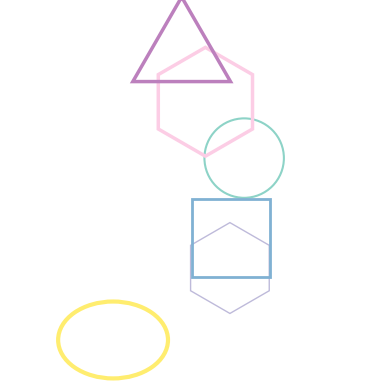[{"shape": "circle", "thickness": 1.5, "radius": 0.52, "center": [0.634, 0.589]}, {"shape": "hexagon", "thickness": 1, "radius": 0.59, "center": [0.597, 0.304]}, {"shape": "square", "thickness": 2, "radius": 0.5, "center": [0.6, 0.382]}, {"shape": "hexagon", "thickness": 2.5, "radius": 0.71, "center": [0.534, 0.736]}, {"shape": "triangle", "thickness": 2.5, "radius": 0.73, "center": [0.472, 0.861]}, {"shape": "oval", "thickness": 3, "radius": 0.71, "center": [0.294, 0.117]}]